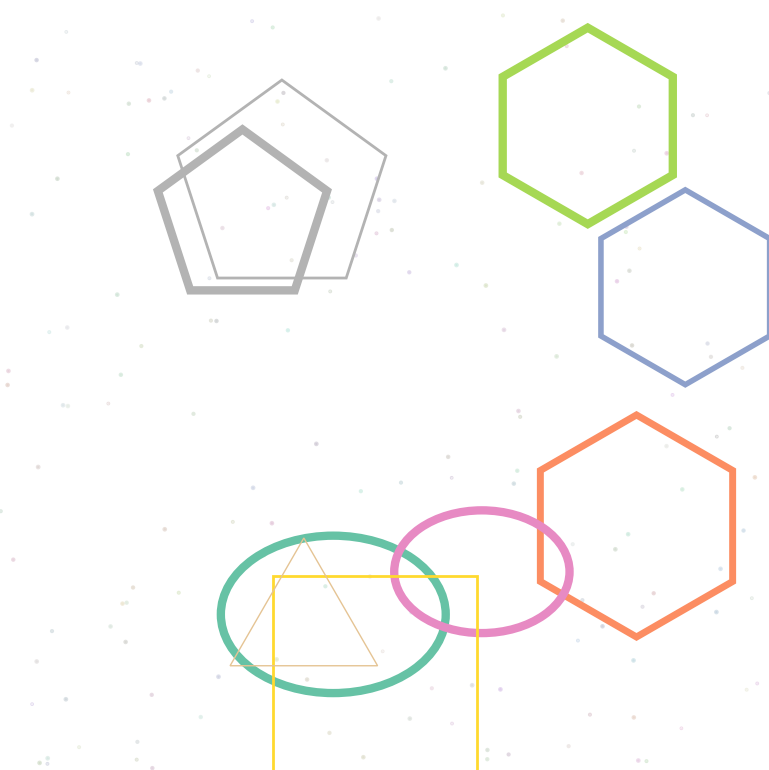[{"shape": "oval", "thickness": 3, "radius": 0.73, "center": [0.433, 0.202]}, {"shape": "hexagon", "thickness": 2.5, "radius": 0.72, "center": [0.827, 0.317]}, {"shape": "hexagon", "thickness": 2, "radius": 0.63, "center": [0.89, 0.627]}, {"shape": "oval", "thickness": 3, "radius": 0.57, "center": [0.626, 0.258]}, {"shape": "hexagon", "thickness": 3, "radius": 0.64, "center": [0.763, 0.836]}, {"shape": "square", "thickness": 1, "radius": 0.66, "center": [0.487, 0.119]}, {"shape": "triangle", "thickness": 0.5, "radius": 0.55, "center": [0.395, 0.191]}, {"shape": "pentagon", "thickness": 3, "radius": 0.58, "center": [0.315, 0.716]}, {"shape": "pentagon", "thickness": 1, "radius": 0.71, "center": [0.366, 0.754]}]